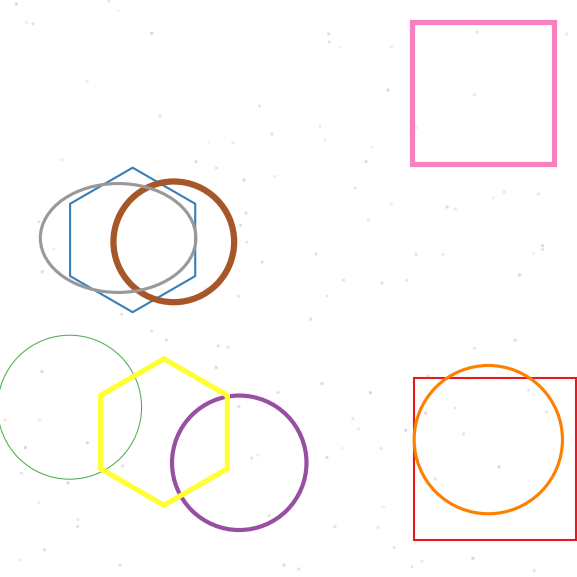[{"shape": "square", "thickness": 1, "radius": 0.7, "center": [0.857, 0.205]}, {"shape": "hexagon", "thickness": 1, "radius": 0.63, "center": [0.23, 0.584]}, {"shape": "circle", "thickness": 0.5, "radius": 0.62, "center": [0.12, 0.294]}, {"shape": "circle", "thickness": 2, "radius": 0.58, "center": [0.414, 0.198]}, {"shape": "circle", "thickness": 1.5, "radius": 0.64, "center": [0.846, 0.238]}, {"shape": "hexagon", "thickness": 2.5, "radius": 0.63, "center": [0.284, 0.251]}, {"shape": "circle", "thickness": 3, "radius": 0.52, "center": [0.301, 0.58]}, {"shape": "square", "thickness": 2.5, "radius": 0.62, "center": [0.836, 0.838]}, {"shape": "oval", "thickness": 1.5, "radius": 0.67, "center": [0.205, 0.587]}]